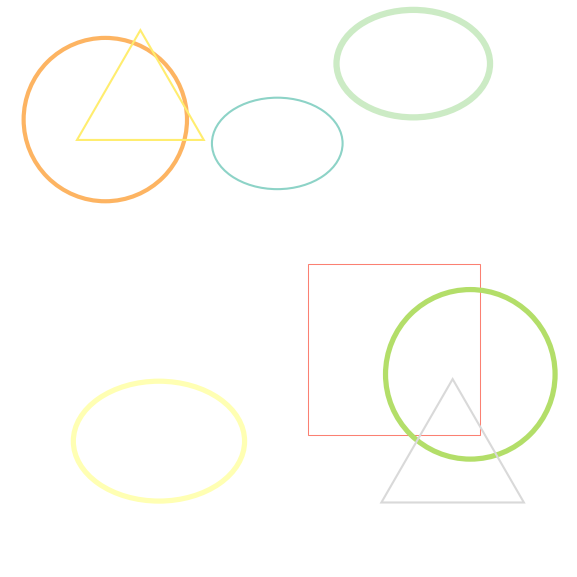[{"shape": "oval", "thickness": 1, "radius": 0.57, "center": [0.48, 0.751]}, {"shape": "oval", "thickness": 2.5, "radius": 0.74, "center": [0.275, 0.235]}, {"shape": "square", "thickness": 0.5, "radius": 0.74, "center": [0.682, 0.394]}, {"shape": "circle", "thickness": 2, "radius": 0.71, "center": [0.182, 0.792]}, {"shape": "circle", "thickness": 2.5, "radius": 0.73, "center": [0.814, 0.351]}, {"shape": "triangle", "thickness": 1, "radius": 0.71, "center": [0.784, 0.2]}, {"shape": "oval", "thickness": 3, "radius": 0.66, "center": [0.716, 0.889]}, {"shape": "triangle", "thickness": 1, "radius": 0.63, "center": [0.243, 0.82]}]